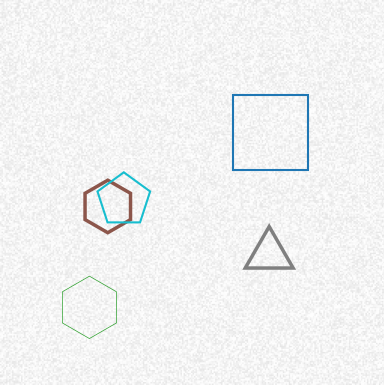[{"shape": "square", "thickness": 1.5, "radius": 0.48, "center": [0.702, 0.655]}, {"shape": "hexagon", "thickness": 0.5, "radius": 0.41, "center": [0.232, 0.202]}, {"shape": "hexagon", "thickness": 2.5, "radius": 0.34, "center": [0.28, 0.464]}, {"shape": "triangle", "thickness": 2.5, "radius": 0.36, "center": [0.699, 0.34]}, {"shape": "pentagon", "thickness": 1.5, "radius": 0.36, "center": [0.322, 0.481]}]